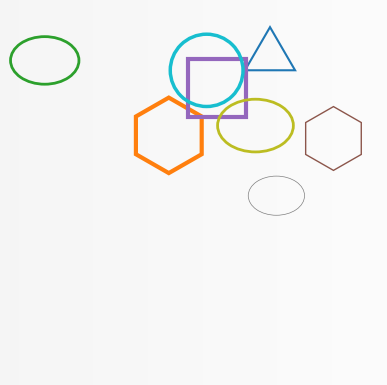[{"shape": "triangle", "thickness": 1.5, "radius": 0.37, "center": [0.697, 0.855]}, {"shape": "hexagon", "thickness": 3, "radius": 0.49, "center": [0.436, 0.648]}, {"shape": "oval", "thickness": 2, "radius": 0.44, "center": [0.115, 0.843]}, {"shape": "square", "thickness": 3, "radius": 0.37, "center": [0.56, 0.771]}, {"shape": "hexagon", "thickness": 1, "radius": 0.41, "center": [0.861, 0.64]}, {"shape": "oval", "thickness": 0.5, "radius": 0.36, "center": [0.713, 0.492]}, {"shape": "oval", "thickness": 2, "radius": 0.49, "center": [0.659, 0.674]}, {"shape": "circle", "thickness": 2.5, "radius": 0.47, "center": [0.533, 0.817]}]